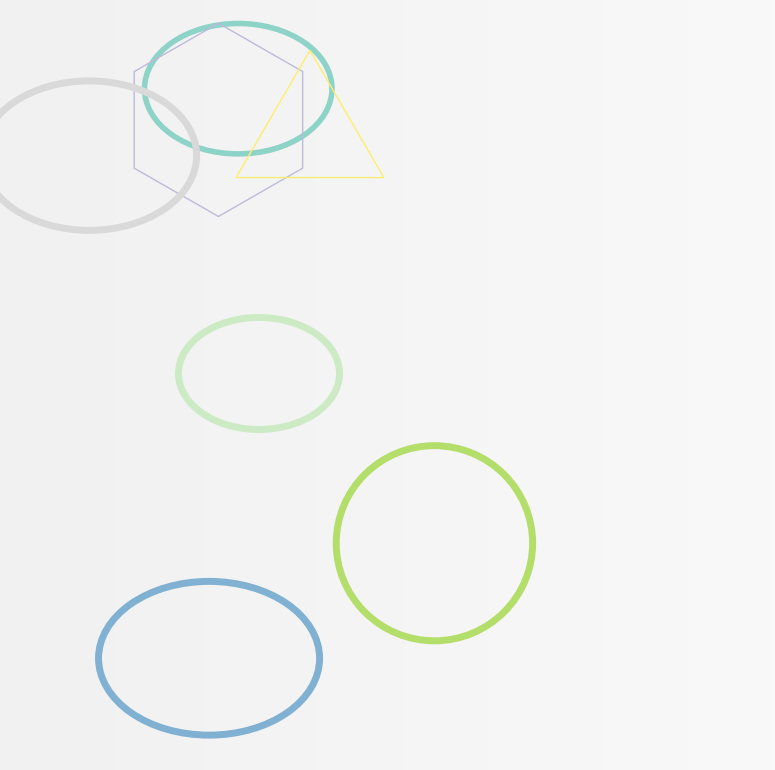[{"shape": "oval", "thickness": 2, "radius": 0.6, "center": [0.307, 0.885]}, {"shape": "hexagon", "thickness": 0.5, "radius": 0.63, "center": [0.282, 0.844]}, {"shape": "oval", "thickness": 2.5, "radius": 0.71, "center": [0.27, 0.145]}, {"shape": "circle", "thickness": 2.5, "radius": 0.63, "center": [0.561, 0.294]}, {"shape": "oval", "thickness": 2.5, "radius": 0.69, "center": [0.115, 0.798]}, {"shape": "oval", "thickness": 2.5, "radius": 0.52, "center": [0.334, 0.515]}, {"shape": "triangle", "thickness": 0.5, "radius": 0.55, "center": [0.4, 0.824]}]